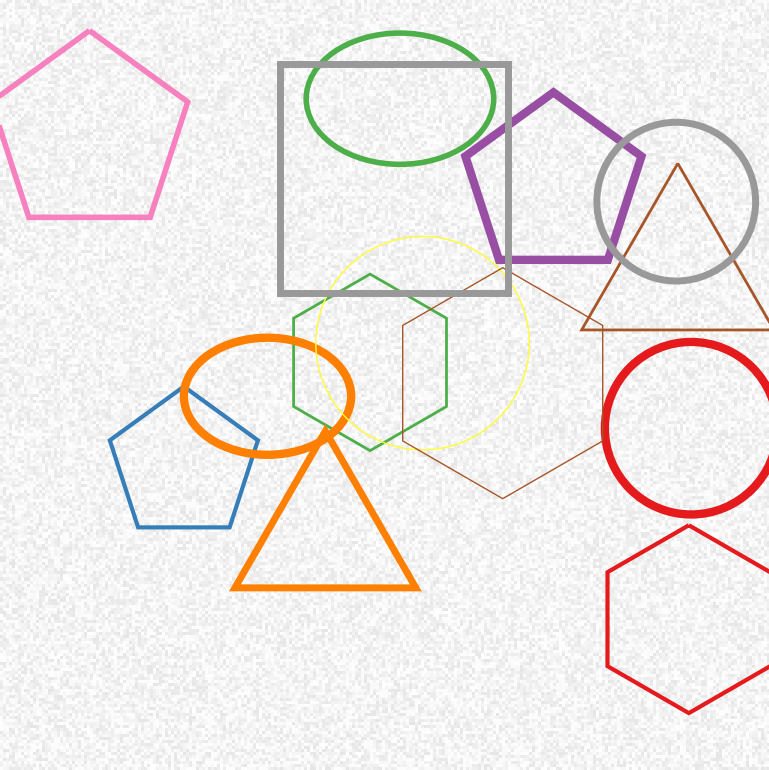[{"shape": "circle", "thickness": 3, "radius": 0.56, "center": [0.898, 0.444]}, {"shape": "hexagon", "thickness": 1.5, "radius": 0.61, "center": [0.895, 0.196]}, {"shape": "pentagon", "thickness": 1.5, "radius": 0.51, "center": [0.239, 0.397]}, {"shape": "hexagon", "thickness": 1, "radius": 0.57, "center": [0.481, 0.529]}, {"shape": "oval", "thickness": 2, "radius": 0.61, "center": [0.519, 0.872]}, {"shape": "pentagon", "thickness": 3, "radius": 0.6, "center": [0.719, 0.76]}, {"shape": "oval", "thickness": 3, "radius": 0.54, "center": [0.347, 0.485]}, {"shape": "triangle", "thickness": 2.5, "radius": 0.68, "center": [0.423, 0.304]}, {"shape": "circle", "thickness": 0.5, "radius": 0.69, "center": [0.549, 0.554]}, {"shape": "triangle", "thickness": 1, "radius": 0.72, "center": [0.88, 0.644]}, {"shape": "hexagon", "thickness": 0.5, "radius": 0.75, "center": [0.653, 0.502]}, {"shape": "pentagon", "thickness": 2, "radius": 0.67, "center": [0.116, 0.826]}, {"shape": "circle", "thickness": 2.5, "radius": 0.52, "center": [0.878, 0.738]}, {"shape": "square", "thickness": 2.5, "radius": 0.74, "center": [0.512, 0.768]}]